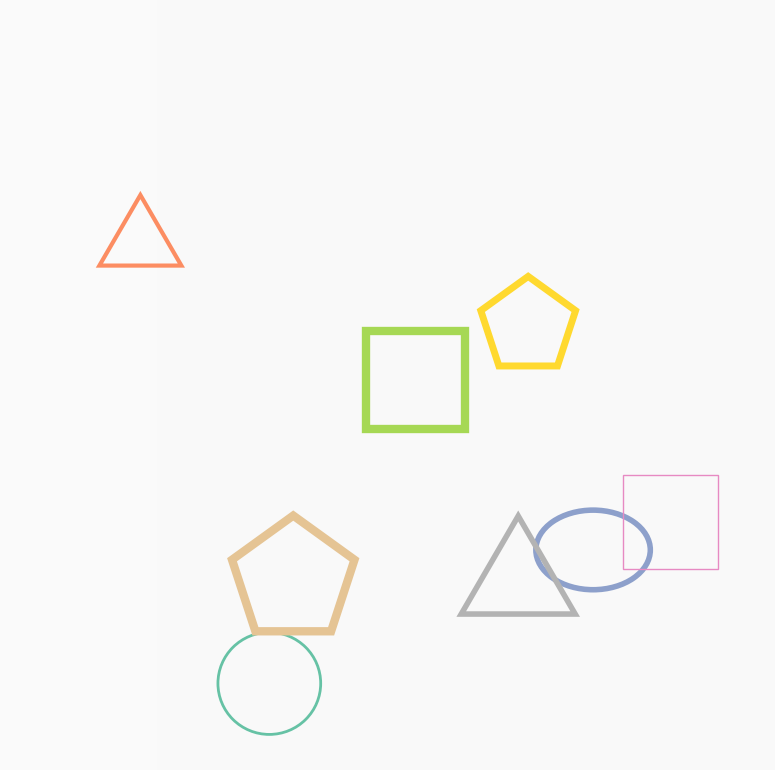[{"shape": "circle", "thickness": 1, "radius": 0.33, "center": [0.348, 0.113]}, {"shape": "triangle", "thickness": 1.5, "radius": 0.31, "center": [0.181, 0.686]}, {"shape": "oval", "thickness": 2, "radius": 0.37, "center": [0.765, 0.286]}, {"shape": "square", "thickness": 0.5, "radius": 0.31, "center": [0.865, 0.322]}, {"shape": "square", "thickness": 3, "radius": 0.32, "center": [0.536, 0.507]}, {"shape": "pentagon", "thickness": 2.5, "radius": 0.32, "center": [0.682, 0.577]}, {"shape": "pentagon", "thickness": 3, "radius": 0.42, "center": [0.378, 0.247]}, {"shape": "triangle", "thickness": 2, "radius": 0.42, "center": [0.669, 0.245]}]